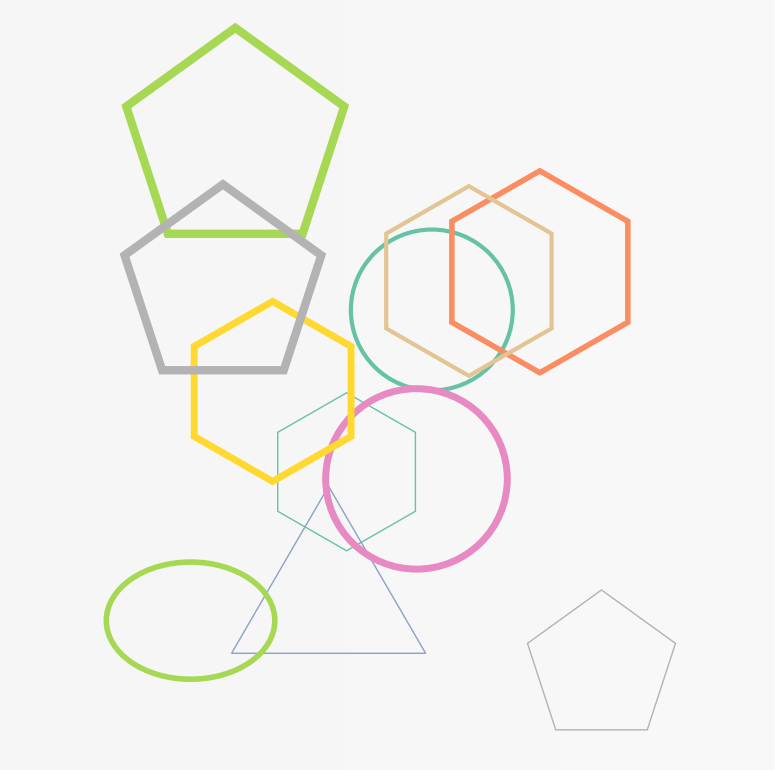[{"shape": "circle", "thickness": 1.5, "radius": 0.52, "center": [0.557, 0.597]}, {"shape": "hexagon", "thickness": 0.5, "radius": 0.51, "center": [0.447, 0.387]}, {"shape": "hexagon", "thickness": 2, "radius": 0.66, "center": [0.697, 0.647]}, {"shape": "triangle", "thickness": 0.5, "radius": 0.72, "center": [0.424, 0.224]}, {"shape": "circle", "thickness": 2.5, "radius": 0.59, "center": [0.537, 0.378]}, {"shape": "oval", "thickness": 2, "radius": 0.54, "center": [0.246, 0.194]}, {"shape": "pentagon", "thickness": 3, "radius": 0.74, "center": [0.304, 0.816]}, {"shape": "hexagon", "thickness": 2.5, "radius": 0.58, "center": [0.352, 0.492]}, {"shape": "hexagon", "thickness": 1.5, "radius": 0.62, "center": [0.605, 0.635]}, {"shape": "pentagon", "thickness": 3, "radius": 0.67, "center": [0.288, 0.627]}, {"shape": "pentagon", "thickness": 0.5, "radius": 0.5, "center": [0.776, 0.133]}]